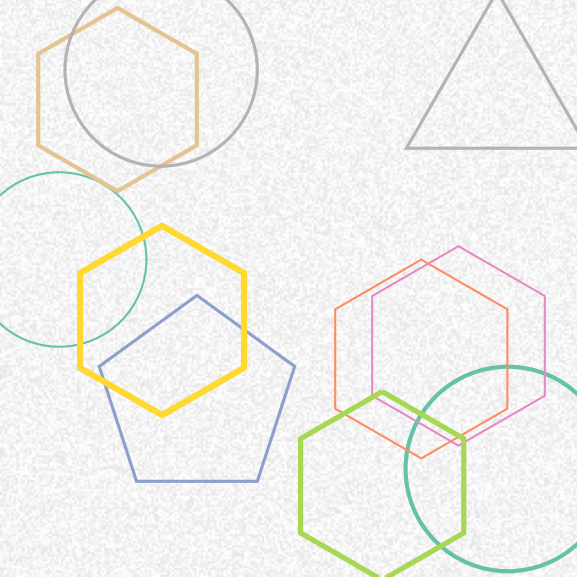[{"shape": "circle", "thickness": 2, "radius": 0.89, "center": [0.879, 0.187]}, {"shape": "circle", "thickness": 1, "radius": 0.76, "center": [0.102, 0.55]}, {"shape": "hexagon", "thickness": 1, "radius": 0.86, "center": [0.73, 0.378]}, {"shape": "pentagon", "thickness": 1.5, "radius": 0.89, "center": [0.341, 0.31]}, {"shape": "hexagon", "thickness": 1, "radius": 0.86, "center": [0.794, 0.4]}, {"shape": "hexagon", "thickness": 2.5, "radius": 0.82, "center": [0.662, 0.158]}, {"shape": "hexagon", "thickness": 3, "radius": 0.82, "center": [0.281, 0.444]}, {"shape": "hexagon", "thickness": 2, "radius": 0.79, "center": [0.204, 0.827]}, {"shape": "triangle", "thickness": 1.5, "radius": 0.91, "center": [0.861, 0.833]}, {"shape": "circle", "thickness": 1.5, "radius": 0.83, "center": [0.279, 0.878]}]